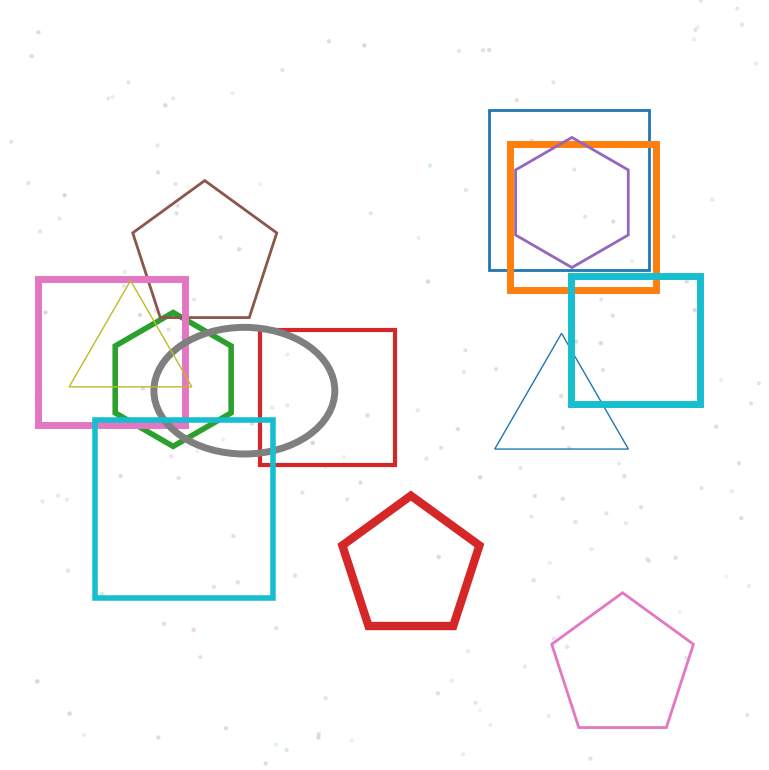[{"shape": "square", "thickness": 1, "radius": 0.52, "center": [0.738, 0.754]}, {"shape": "triangle", "thickness": 0.5, "radius": 0.5, "center": [0.729, 0.467]}, {"shape": "square", "thickness": 2.5, "radius": 0.47, "center": [0.757, 0.719]}, {"shape": "hexagon", "thickness": 2, "radius": 0.43, "center": [0.225, 0.507]}, {"shape": "square", "thickness": 1.5, "radius": 0.44, "center": [0.425, 0.484]}, {"shape": "pentagon", "thickness": 3, "radius": 0.47, "center": [0.534, 0.263]}, {"shape": "hexagon", "thickness": 1, "radius": 0.42, "center": [0.743, 0.737]}, {"shape": "pentagon", "thickness": 1, "radius": 0.49, "center": [0.266, 0.667]}, {"shape": "pentagon", "thickness": 1, "radius": 0.48, "center": [0.809, 0.133]}, {"shape": "square", "thickness": 2.5, "radius": 0.48, "center": [0.145, 0.543]}, {"shape": "oval", "thickness": 2.5, "radius": 0.59, "center": [0.317, 0.493]}, {"shape": "triangle", "thickness": 0.5, "radius": 0.46, "center": [0.17, 0.544]}, {"shape": "square", "thickness": 2.5, "radius": 0.42, "center": [0.825, 0.558]}, {"shape": "square", "thickness": 2, "radius": 0.58, "center": [0.239, 0.339]}]